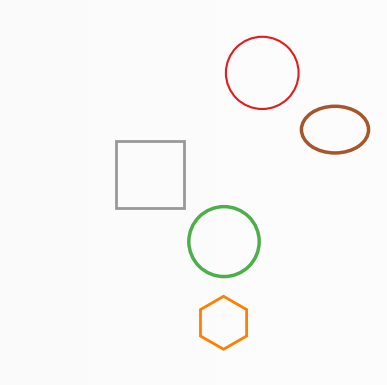[{"shape": "circle", "thickness": 1.5, "radius": 0.47, "center": [0.677, 0.811]}, {"shape": "circle", "thickness": 2.5, "radius": 0.45, "center": [0.578, 0.372]}, {"shape": "hexagon", "thickness": 2, "radius": 0.34, "center": [0.577, 0.162]}, {"shape": "oval", "thickness": 2.5, "radius": 0.43, "center": [0.864, 0.663]}, {"shape": "square", "thickness": 2, "radius": 0.44, "center": [0.386, 0.547]}]